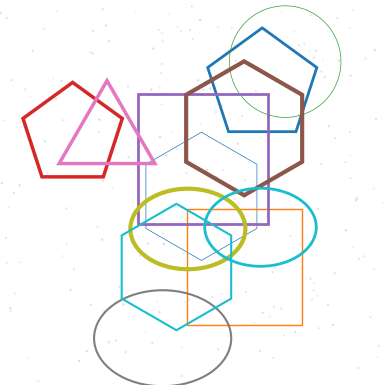[{"shape": "pentagon", "thickness": 2, "radius": 0.74, "center": [0.681, 0.779]}, {"shape": "hexagon", "thickness": 0.5, "radius": 0.83, "center": [0.523, 0.49]}, {"shape": "square", "thickness": 1, "radius": 0.75, "center": [0.635, 0.306]}, {"shape": "circle", "thickness": 0.5, "radius": 0.72, "center": [0.741, 0.84]}, {"shape": "pentagon", "thickness": 2.5, "radius": 0.68, "center": [0.189, 0.65]}, {"shape": "square", "thickness": 2, "radius": 0.84, "center": [0.527, 0.588]}, {"shape": "hexagon", "thickness": 3, "radius": 0.87, "center": [0.634, 0.667]}, {"shape": "triangle", "thickness": 2.5, "radius": 0.72, "center": [0.278, 0.647]}, {"shape": "oval", "thickness": 1.5, "radius": 0.89, "center": [0.422, 0.121]}, {"shape": "oval", "thickness": 3, "radius": 0.75, "center": [0.488, 0.405]}, {"shape": "oval", "thickness": 2, "radius": 0.72, "center": [0.677, 0.41]}, {"shape": "hexagon", "thickness": 1.5, "radius": 0.82, "center": [0.458, 0.306]}]